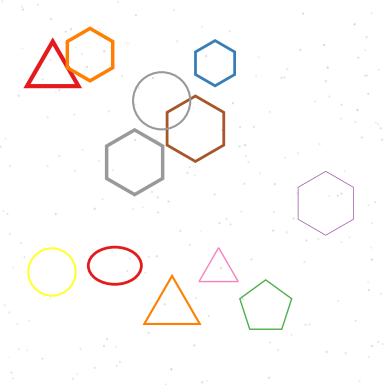[{"shape": "triangle", "thickness": 3, "radius": 0.39, "center": [0.137, 0.815]}, {"shape": "oval", "thickness": 2, "radius": 0.34, "center": [0.298, 0.31]}, {"shape": "hexagon", "thickness": 2, "radius": 0.29, "center": [0.559, 0.836]}, {"shape": "pentagon", "thickness": 1, "radius": 0.35, "center": [0.69, 0.202]}, {"shape": "hexagon", "thickness": 0.5, "radius": 0.41, "center": [0.846, 0.472]}, {"shape": "triangle", "thickness": 1.5, "radius": 0.42, "center": [0.447, 0.2]}, {"shape": "hexagon", "thickness": 2.5, "radius": 0.34, "center": [0.234, 0.858]}, {"shape": "circle", "thickness": 1.5, "radius": 0.31, "center": [0.135, 0.294]}, {"shape": "hexagon", "thickness": 2, "radius": 0.42, "center": [0.508, 0.666]}, {"shape": "triangle", "thickness": 1, "radius": 0.29, "center": [0.568, 0.298]}, {"shape": "circle", "thickness": 1.5, "radius": 0.37, "center": [0.42, 0.738]}, {"shape": "hexagon", "thickness": 2.5, "radius": 0.42, "center": [0.35, 0.579]}]